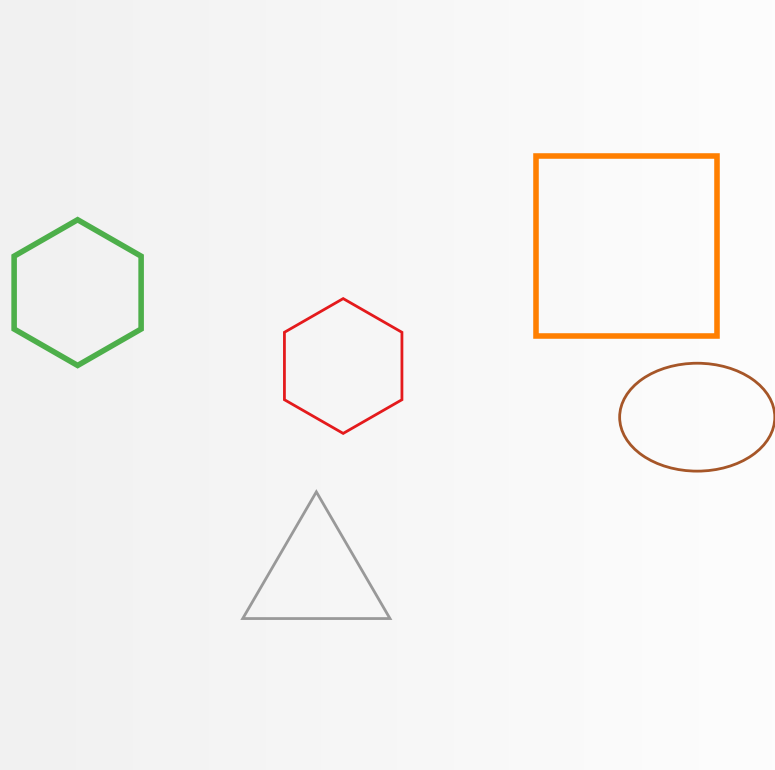[{"shape": "hexagon", "thickness": 1, "radius": 0.44, "center": [0.443, 0.525]}, {"shape": "hexagon", "thickness": 2, "radius": 0.47, "center": [0.1, 0.62]}, {"shape": "square", "thickness": 2, "radius": 0.59, "center": [0.808, 0.681]}, {"shape": "oval", "thickness": 1, "radius": 0.5, "center": [0.9, 0.458]}, {"shape": "triangle", "thickness": 1, "radius": 0.55, "center": [0.408, 0.252]}]